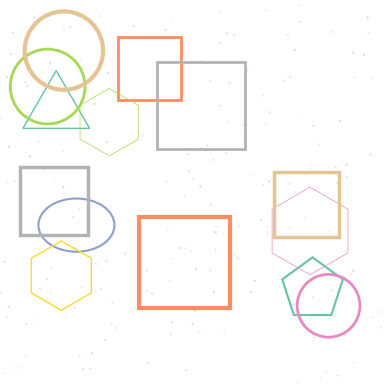[{"shape": "triangle", "thickness": 1, "radius": 0.5, "center": [0.146, 0.717]}, {"shape": "pentagon", "thickness": 1.5, "radius": 0.41, "center": [0.812, 0.249]}, {"shape": "square", "thickness": 2, "radius": 0.41, "center": [0.388, 0.822]}, {"shape": "square", "thickness": 3, "radius": 0.59, "center": [0.48, 0.318]}, {"shape": "oval", "thickness": 1.5, "radius": 0.49, "center": [0.199, 0.415]}, {"shape": "circle", "thickness": 2, "radius": 0.41, "center": [0.853, 0.206]}, {"shape": "hexagon", "thickness": 0.5, "radius": 0.57, "center": [0.805, 0.4]}, {"shape": "hexagon", "thickness": 0.5, "radius": 0.44, "center": [0.284, 0.683]}, {"shape": "circle", "thickness": 2, "radius": 0.49, "center": [0.124, 0.775]}, {"shape": "hexagon", "thickness": 1, "radius": 0.45, "center": [0.159, 0.284]}, {"shape": "circle", "thickness": 3, "radius": 0.51, "center": [0.166, 0.869]}, {"shape": "square", "thickness": 2.5, "radius": 0.42, "center": [0.796, 0.468]}, {"shape": "square", "thickness": 2, "radius": 0.57, "center": [0.522, 0.726]}, {"shape": "square", "thickness": 2.5, "radius": 0.44, "center": [0.139, 0.478]}]